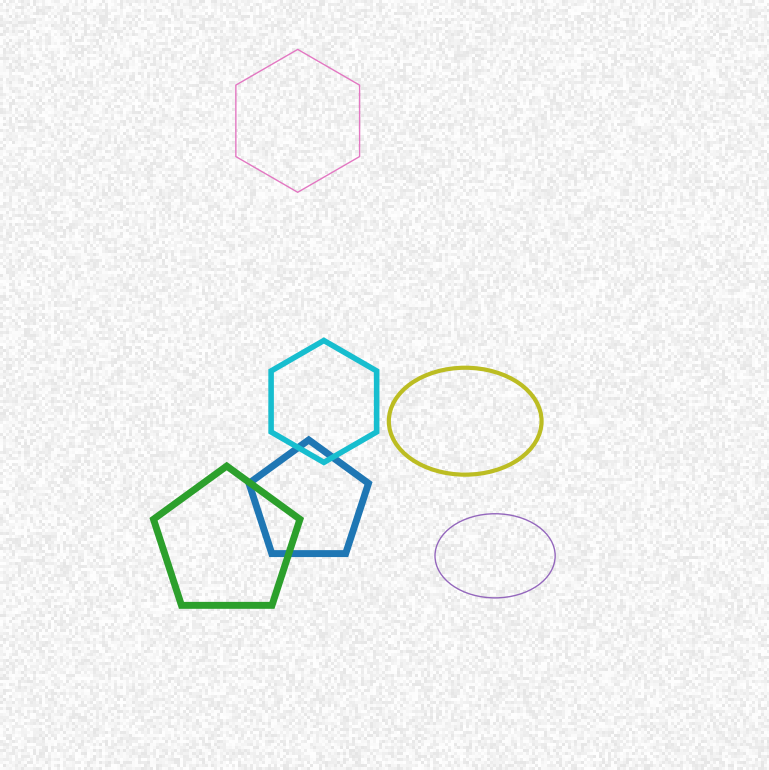[{"shape": "pentagon", "thickness": 2.5, "radius": 0.41, "center": [0.401, 0.347]}, {"shape": "pentagon", "thickness": 2.5, "radius": 0.5, "center": [0.294, 0.295]}, {"shape": "oval", "thickness": 0.5, "radius": 0.39, "center": [0.643, 0.278]}, {"shape": "hexagon", "thickness": 0.5, "radius": 0.46, "center": [0.387, 0.843]}, {"shape": "oval", "thickness": 1.5, "radius": 0.5, "center": [0.604, 0.453]}, {"shape": "hexagon", "thickness": 2, "radius": 0.4, "center": [0.421, 0.479]}]